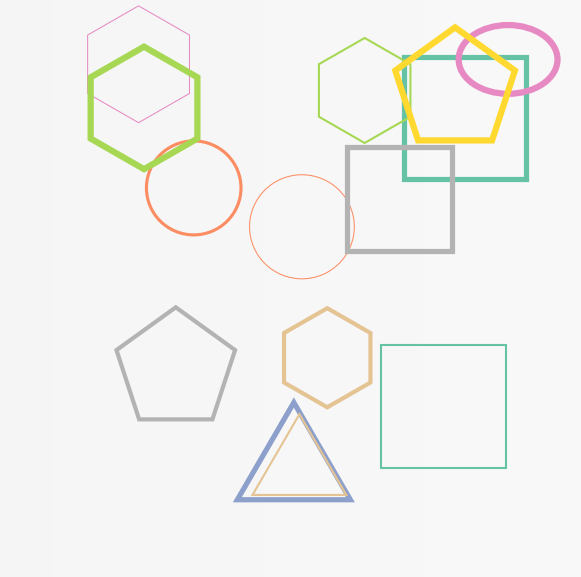[{"shape": "square", "thickness": 1, "radius": 0.53, "center": [0.763, 0.295]}, {"shape": "square", "thickness": 2.5, "radius": 0.52, "center": [0.8, 0.795]}, {"shape": "circle", "thickness": 1.5, "radius": 0.41, "center": [0.333, 0.674]}, {"shape": "circle", "thickness": 0.5, "radius": 0.45, "center": [0.519, 0.606]}, {"shape": "triangle", "thickness": 2.5, "radius": 0.56, "center": [0.506, 0.19]}, {"shape": "hexagon", "thickness": 0.5, "radius": 0.51, "center": [0.238, 0.888]}, {"shape": "oval", "thickness": 3, "radius": 0.43, "center": [0.874, 0.896]}, {"shape": "hexagon", "thickness": 1, "radius": 0.45, "center": [0.627, 0.842]}, {"shape": "hexagon", "thickness": 3, "radius": 0.53, "center": [0.248, 0.812]}, {"shape": "pentagon", "thickness": 3, "radius": 0.54, "center": [0.783, 0.844]}, {"shape": "triangle", "thickness": 1, "radius": 0.47, "center": [0.515, 0.189]}, {"shape": "hexagon", "thickness": 2, "radius": 0.43, "center": [0.563, 0.38]}, {"shape": "pentagon", "thickness": 2, "radius": 0.54, "center": [0.302, 0.36]}, {"shape": "square", "thickness": 2.5, "radius": 0.45, "center": [0.687, 0.654]}]